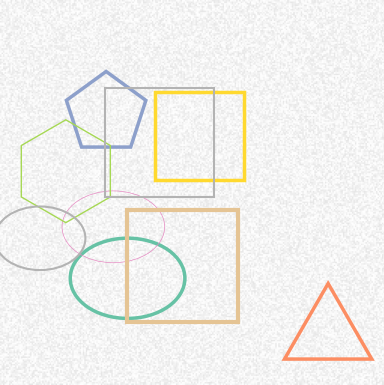[{"shape": "oval", "thickness": 2.5, "radius": 0.74, "center": [0.331, 0.277]}, {"shape": "triangle", "thickness": 2.5, "radius": 0.65, "center": [0.852, 0.133]}, {"shape": "pentagon", "thickness": 2.5, "radius": 0.54, "center": [0.276, 0.706]}, {"shape": "oval", "thickness": 0.5, "radius": 0.67, "center": [0.294, 0.411]}, {"shape": "hexagon", "thickness": 1, "radius": 0.67, "center": [0.171, 0.555]}, {"shape": "square", "thickness": 2.5, "radius": 0.57, "center": [0.518, 0.647]}, {"shape": "square", "thickness": 3, "radius": 0.72, "center": [0.473, 0.31]}, {"shape": "oval", "thickness": 1.5, "radius": 0.59, "center": [0.104, 0.381]}, {"shape": "square", "thickness": 1.5, "radius": 0.71, "center": [0.413, 0.629]}]